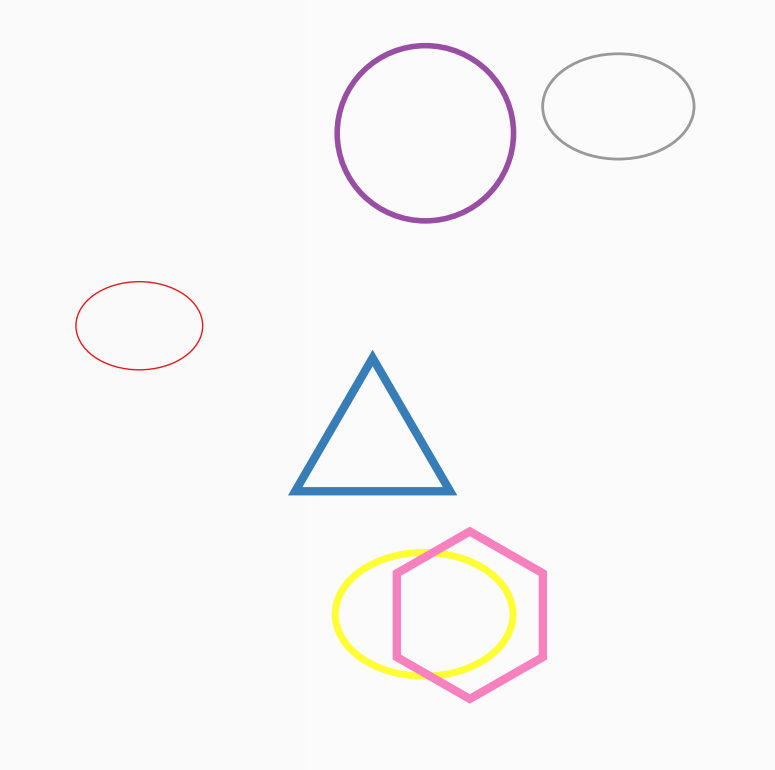[{"shape": "oval", "thickness": 0.5, "radius": 0.41, "center": [0.18, 0.577]}, {"shape": "triangle", "thickness": 3, "radius": 0.58, "center": [0.481, 0.42]}, {"shape": "circle", "thickness": 2, "radius": 0.57, "center": [0.549, 0.827]}, {"shape": "oval", "thickness": 2.5, "radius": 0.57, "center": [0.547, 0.202]}, {"shape": "hexagon", "thickness": 3, "radius": 0.54, "center": [0.606, 0.201]}, {"shape": "oval", "thickness": 1, "radius": 0.49, "center": [0.798, 0.862]}]